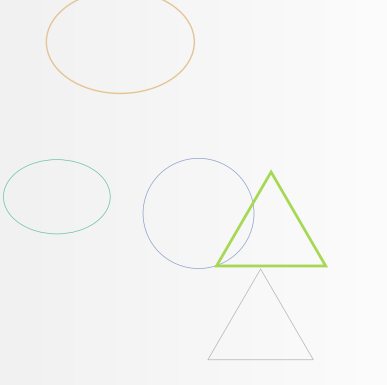[{"shape": "oval", "thickness": 0.5, "radius": 0.69, "center": [0.147, 0.489]}, {"shape": "circle", "thickness": 0.5, "radius": 0.72, "center": [0.512, 0.446]}, {"shape": "triangle", "thickness": 2, "radius": 0.81, "center": [0.7, 0.391]}, {"shape": "oval", "thickness": 1, "radius": 0.95, "center": [0.311, 0.891]}, {"shape": "triangle", "thickness": 0.5, "radius": 0.79, "center": [0.672, 0.144]}]